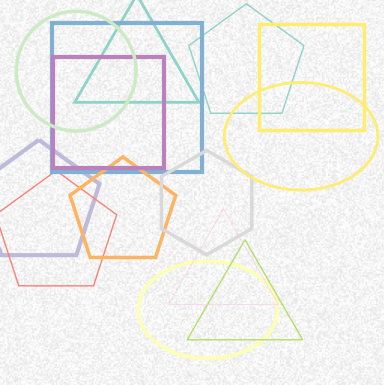[{"shape": "pentagon", "thickness": 1, "radius": 0.79, "center": [0.64, 0.833]}, {"shape": "triangle", "thickness": 2, "radius": 0.93, "center": [0.355, 0.827]}, {"shape": "oval", "thickness": 2.5, "radius": 0.9, "center": [0.54, 0.195]}, {"shape": "pentagon", "thickness": 3, "radius": 0.83, "center": [0.101, 0.471]}, {"shape": "pentagon", "thickness": 1, "radius": 0.83, "center": [0.146, 0.391]}, {"shape": "square", "thickness": 3, "radius": 0.97, "center": [0.33, 0.747]}, {"shape": "pentagon", "thickness": 2.5, "radius": 0.72, "center": [0.319, 0.448]}, {"shape": "triangle", "thickness": 1, "radius": 0.87, "center": [0.636, 0.204]}, {"shape": "triangle", "thickness": 0.5, "radius": 0.83, "center": [0.581, 0.292]}, {"shape": "hexagon", "thickness": 2.5, "radius": 0.68, "center": [0.537, 0.474]}, {"shape": "square", "thickness": 3, "radius": 0.72, "center": [0.281, 0.709]}, {"shape": "circle", "thickness": 2.5, "radius": 0.78, "center": [0.198, 0.815]}, {"shape": "oval", "thickness": 2, "radius": 1.0, "center": [0.782, 0.646]}, {"shape": "square", "thickness": 2.5, "radius": 0.69, "center": [0.809, 0.799]}]